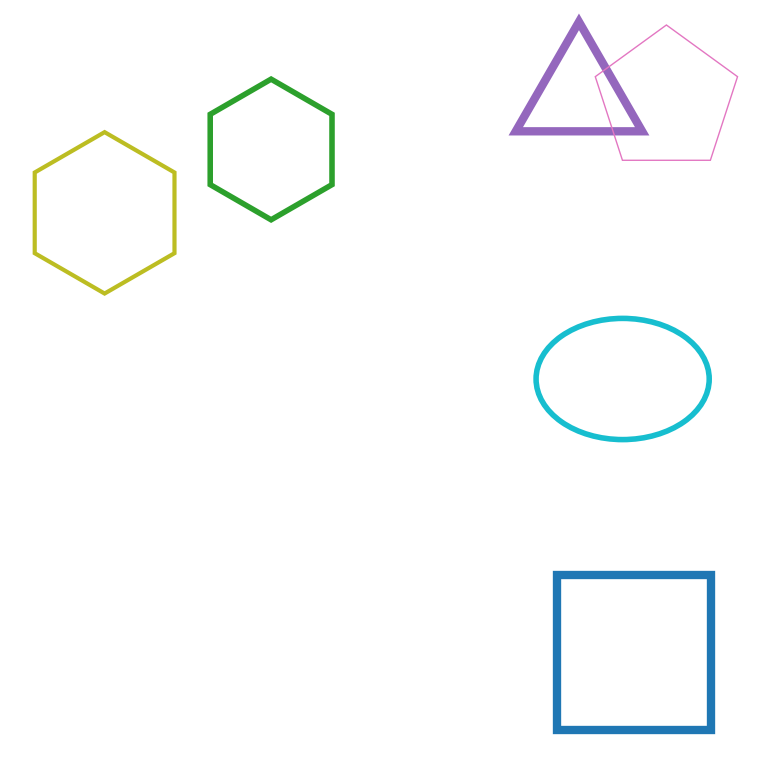[{"shape": "square", "thickness": 3, "radius": 0.5, "center": [0.823, 0.152]}, {"shape": "hexagon", "thickness": 2, "radius": 0.46, "center": [0.352, 0.806]}, {"shape": "triangle", "thickness": 3, "radius": 0.47, "center": [0.752, 0.877]}, {"shape": "pentagon", "thickness": 0.5, "radius": 0.49, "center": [0.865, 0.87]}, {"shape": "hexagon", "thickness": 1.5, "radius": 0.52, "center": [0.136, 0.724]}, {"shape": "oval", "thickness": 2, "radius": 0.56, "center": [0.809, 0.508]}]